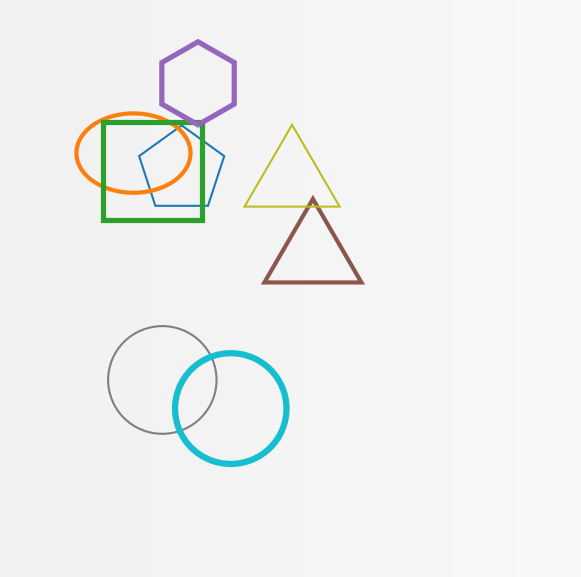[{"shape": "pentagon", "thickness": 1, "radius": 0.38, "center": [0.313, 0.705]}, {"shape": "oval", "thickness": 2, "radius": 0.49, "center": [0.23, 0.734]}, {"shape": "square", "thickness": 2.5, "radius": 0.42, "center": [0.262, 0.703]}, {"shape": "hexagon", "thickness": 2.5, "radius": 0.36, "center": [0.341, 0.855]}, {"shape": "triangle", "thickness": 2, "radius": 0.48, "center": [0.538, 0.558]}, {"shape": "circle", "thickness": 1, "radius": 0.47, "center": [0.279, 0.341]}, {"shape": "triangle", "thickness": 1, "radius": 0.47, "center": [0.503, 0.689]}, {"shape": "circle", "thickness": 3, "radius": 0.48, "center": [0.397, 0.292]}]